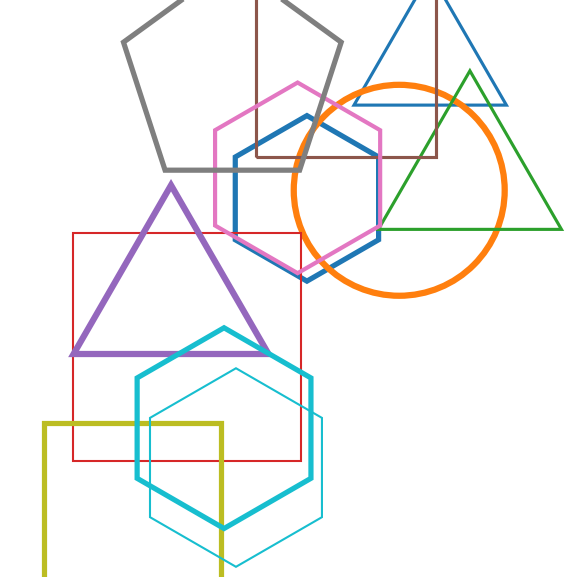[{"shape": "triangle", "thickness": 1.5, "radius": 0.76, "center": [0.745, 0.893]}, {"shape": "hexagon", "thickness": 2.5, "radius": 0.72, "center": [0.531, 0.656]}, {"shape": "circle", "thickness": 3, "radius": 0.91, "center": [0.691, 0.67]}, {"shape": "triangle", "thickness": 1.5, "radius": 0.92, "center": [0.814, 0.693]}, {"shape": "square", "thickness": 1, "radius": 0.99, "center": [0.323, 0.398]}, {"shape": "triangle", "thickness": 3, "radius": 0.97, "center": [0.296, 0.484]}, {"shape": "square", "thickness": 1.5, "radius": 0.78, "center": [0.599, 0.884]}, {"shape": "hexagon", "thickness": 2, "radius": 0.83, "center": [0.515, 0.691]}, {"shape": "pentagon", "thickness": 2.5, "radius": 0.99, "center": [0.402, 0.865]}, {"shape": "square", "thickness": 2.5, "radius": 0.77, "center": [0.23, 0.114]}, {"shape": "hexagon", "thickness": 2.5, "radius": 0.87, "center": [0.388, 0.258]}, {"shape": "hexagon", "thickness": 1, "radius": 0.86, "center": [0.409, 0.19]}]